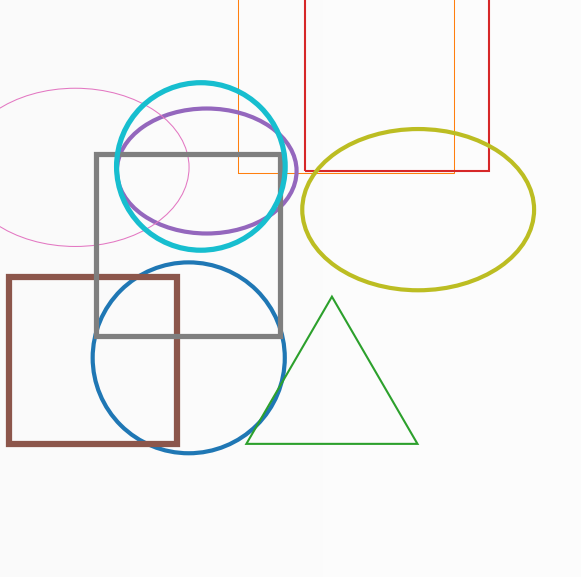[{"shape": "circle", "thickness": 2, "radius": 0.83, "center": [0.325, 0.38]}, {"shape": "square", "thickness": 0.5, "radius": 0.93, "center": [0.596, 0.886]}, {"shape": "triangle", "thickness": 1, "radius": 0.85, "center": [0.571, 0.316]}, {"shape": "square", "thickness": 1, "radius": 0.8, "center": [0.683, 0.862]}, {"shape": "oval", "thickness": 2, "radius": 0.77, "center": [0.356, 0.703]}, {"shape": "square", "thickness": 3, "radius": 0.72, "center": [0.16, 0.375]}, {"shape": "oval", "thickness": 0.5, "radius": 0.98, "center": [0.13, 0.709]}, {"shape": "square", "thickness": 2.5, "radius": 0.79, "center": [0.323, 0.575]}, {"shape": "oval", "thickness": 2, "radius": 1.0, "center": [0.719, 0.636]}, {"shape": "circle", "thickness": 2.5, "radius": 0.73, "center": [0.346, 0.711]}]